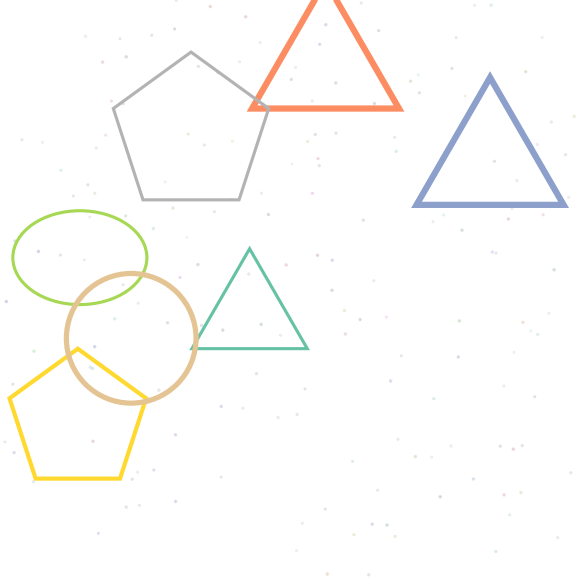[{"shape": "triangle", "thickness": 1.5, "radius": 0.58, "center": [0.432, 0.453]}, {"shape": "triangle", "thickness": 3, "radius": 0.73, "center": [0.564, 0.885]}, {"shape": "triangle", "thickness": 3, "radius": 0.74, "center": [0.849, 0.718]}, {"shape": "oval", "thickness": 1.5, "radius": 0.58, "center": [0.138, 0.553]}, {"shape": "pentagon", "thickness": 2, "radius": 0.62, "center": [0.135, 0.271]}, {"shape": "circle", "thickness": 2.5, "radius": 0.56, "center": [0.227, 0.413]}, {"shape": "pentagon", "thickness": 1.5, "radius": 0.71, "center": [0.331, 0.768]}]